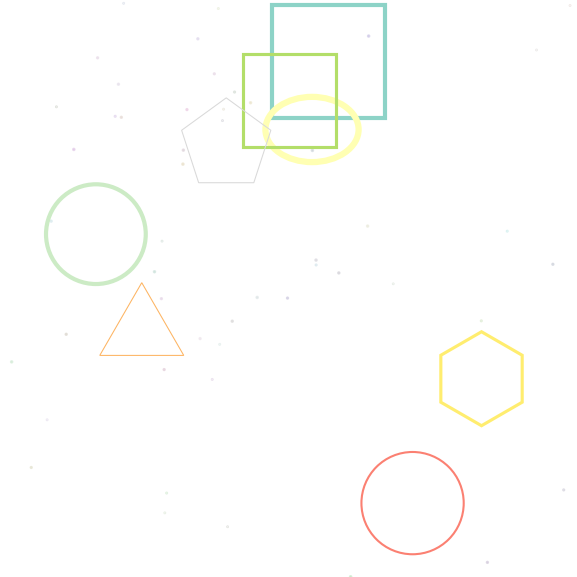[{"shape": "square", "thickness": 2, "radius": 0.49, "center": [0.568, 0.893]}, {"shape": "oval", "thickness": 3, "radius": 0.4, "center": [0.54, 0.775]}, {"shape": "circle", "thickness": 1, "radius": 0.44, "center": [0.714, 0.128]}, {"shape": "triangle", "thickness": 0.5, "radius": 0.42, "center": [0.245, 0.426]}, {"shape": "square", "thickness": 1.5, "radius": 0.4, "center": [0.501, 0.825]}, {"shape": "pentagon", "thickness": 0.5, "radius": 0.41, "center": [0.392, 0.748]}, {"shape": "circle", "thickness": 2, "radius": 0.43, "center": [0.166, 0.594]}, {"shape": "hexagon", "thickness": 1.5, "radius": 0.41, "center": [0.834, 0.343]}]